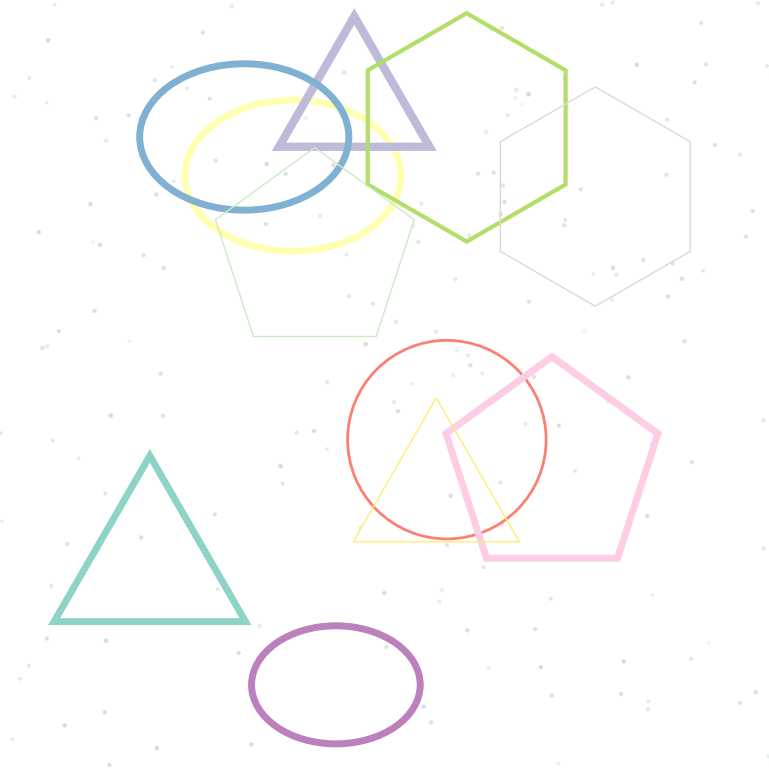[{"shape": "triangle", "thickness": 2.5, "radius": 0.72, "center": [0.195, 0.264]}, {"shape": "oval", "thickness": 2.5, "radius": 0.7, "center": [0.38, 0.772]}, {"shape": "triangle", "thickness": 3, "radius": 0.56, "center": [0.46, 0.866]}, {"shape": "circle", "thickness": 1, "radius": 0.64, "center": [0.58, 0.429]}, {"shape": "oval", "thickness": 2.5, "radius": 0.68, "center": [0.317, 0.822]}, {"shape": "hexagon", "thickness": 1.5, "radius": 0.74, "center": [0.606, 0.835]}, {"shape": "pentagon", "thickness": 2.5, "radius": 0.72, "center": [0.717, 0.392]}, {"shape": "hexagon", "thickness": 0.5, "radius": 0.71, "center": [0.773, 0.745]}, {"shape": "oval", "thickness": 2.5, "radius": 0.55, "center": [0.436, 0.111]}, {"shape": "pentagon", "thickness": 0.5, "radius": 0.68, "center": [0.409, 0.673]}, {"shape": "triangle", "thickness": 0.5, "radius": 0.62, "center": [0.567, 0.359]}]